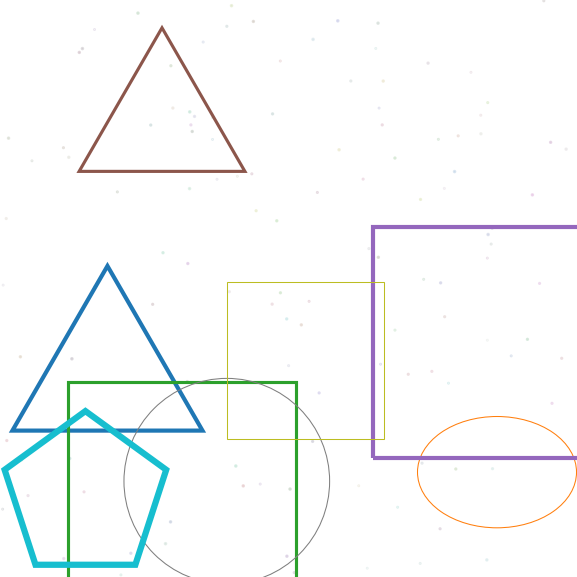[{"shape": "triangle", "thickness": 2, "radius": 0.95, "center": [0.186, 0.349]}, {"shape": "oval", "thickness": 0.5, "radius": 0.69, "center": [0.861, 0.182]}, {"shape": "square", "thickness": 1.5, "radius": 0.99, "center": [0.315, 0.14]}, {"shape": "square", "thickness": 2, "radius": 1.0, "center": [0.846, 0.406]}, {"shape": "triangle", "thickness": 1.5, "radius": 0.83, "center": [0.281, 0.785]}, {"shape": "circle", "thickness": 0.5, "radius": 0.89, "center": [0.393, 0.166]}, {"shape": "square", "thickness": 0.5, "radius": 0.68, "center": [0.529, 0.375]}, {"shape": "pentagon", "thickness": 3, "radius": 0.74, "center": [0.148, 0.14]}]